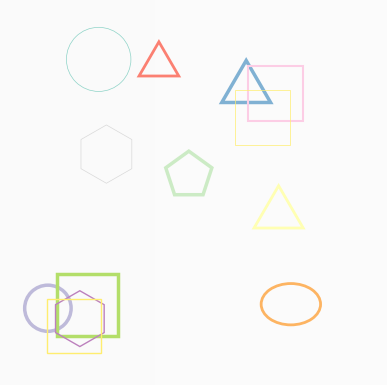[{"shape": "circle", "thickness": 0.5, "radius": 0.42, "center": [0.255, 0.846]}, {"shape": "triangle", "thickness": 2, "radius": 0.37, "center": [0.719, 0.444]}, {"shape": "circle", "thickness": 2.5, "radius": 0.3, "center": [0.124, 0.199]}, {"shape": "triangle", "thickness": 2, "radius": 0.3, "center": [0.41, 0.832]}, {"shape": "triangle", "thickness": 2.5, "radius": 0.36, "center": [0.635, 0.77]}, {"shape": "oval", "thickness": 2, "radius": 0.38, "center": [0.751, 0.21]}, {"shape": "square", "thickness": 2.5, "radius": 0.4, "center": [0.226, 0.208]}, {"shape": "square", "thickness": 1.5, "radius": 0.35, "center": [0.711, 0.757]}, {"shape": "hexagon", "thickness": 0.5, "radius": 0.38, "center": [0.275, 0.6]}, {"shape": "hexagon", "thickness": 1, "radius": 0.36, "center": [0.206, 0.172]}, {"shape": "pentagon", "thickness": 2.5, "radius": 0.31, "center": [0.487, 0.545]}, {"shape": "square", "thickness": 0.5, "radius": 0.36, "center": [0.678, 0.696]}, {"shape": "square", "thickness": 1, "radius": 0.35, "center": [0.191, 0.154]}]